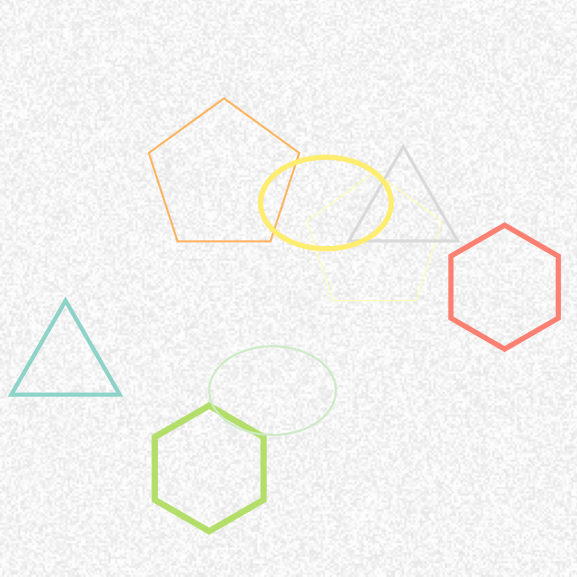[{"shape": "triangle", "thickness": 2, "radius": 0.54, "center": [0.114, 0.37]}, {"shape": "pentagon", "thickness": 0.5, "radius": 0.61, "center": [0.648, 0.578]}, {"shape": "hexagon", "thickness": 2.5, "radius": 0.54, "center": [0.874, 0.502]}, {"shape": "pentagon", "thickness": 1, "radius": 0.68, "center": [0.388, 0.692]}, {"shape": "hexagon", "thickness": 3, "radius": 0.54, "center": [0.362, 0.188]}, {"shape": "triangle", "thickness": 1.5, "radius": 0.54, "center": [0.698, 0.636]}, {"shape": "oval", "thickness": 1, "radius": 0.55, "center": [0.472, 0.323]}, {"shape": "oval", "thickness": 2.5, "radius": 0.57, "center": [0.564, 0.648]}]